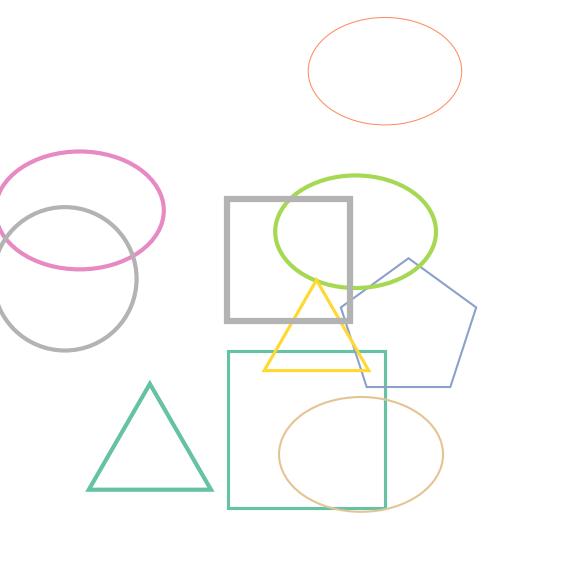[{"shape": "triangle", "thickness": 2, "radius": 0.61, "center": [0.26, 0.212]}, {"shape": "square", "thickness": 1.5, "radius": 0.68, "center": [0.53, 0.255]}, {"shape": "oval", "thickness": 0.5, "radius": 0.66, "center": [0.667, 0.876]}, {"shape": "pentagon", "thickness": 1, "radius": 0.62, "center": [0.707, 0.429]}, {"shape": "oval", "thickness": 2, "radius": 0.73, "center": [0.138, 0.635]}, {"shape": "oval", "thickness": 2, "radius": 0.7, "center": [0.616, 0.598]}, {"shape": "triangle", "thickness": 1.5, "radius": 0.52, "center": [0.548, 0.41]}, {"shape": "oval", "thickness": 1, "radius": 0.71, "center": [0.625, 0.212]}, {"shape": "square", "thickness": 3, "radius": 0.53, "center": [0.499, 0.549]}, {"shape": "circle", "thickness": 2, "radius": 0.62, "center": [0.112, 0.516]}]